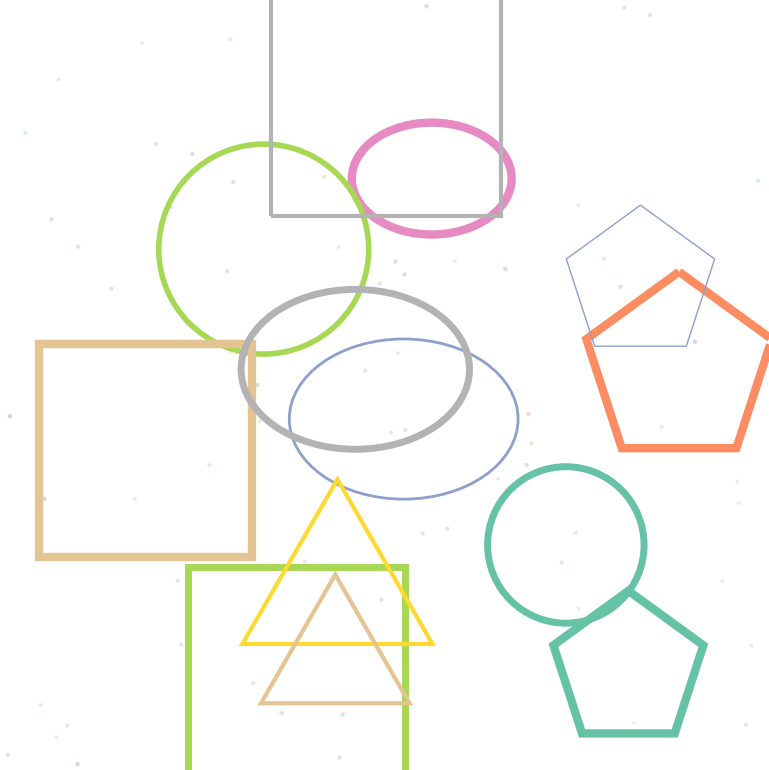[{"shape": "pentagon", "thickness": 3, "radius": 0.51, "center": [0.816, 0.13]}, {"shape": "circle", "thickness": 2.5, "radius": 0.51, "center": [0.735, 0.292]}, {"shape": "pentagon", "thickness": 3, "radius": 0.63, "center": [0.882, 0.52]}, {"shape": "oval", "thickness": 1, "radius": 0.74, "center": [0.524, 0.456]}, {"shape": "pentagon", "thickness": 0.5, "radius": 0.51, "center": [0.832, 0.632]}, {"shape": "oval", "thickness": 3, "radius": 0.52, "center": [0.561, 0.768]}, {"shape": "square", "thickness": 2.5, "radius": 0.71, "center": [0.385, 0.122]}, {"shape": "circle", "thickness": 2, "radius": 0.68, "center": [0.343, 0.677]}, {"shape": "triangle", "thickness": 1.5, "radius": 0.71, "center": [0.438, 0.235]}, {"shape": "square", "thickness": 3, "radius": 0.69, "center": [0.189, 0.415]}, {"shape": "triangle", "thickness": 1.5, "radius": 0.56, "center": [0.435, 0.142]}, {"shape": "oval", "thickness": 2.5, "radius": 0.74, "center": [0.461, 0.52]}, {"shape": "square", "thickness": 1.5, "radius": 0.75, "center": [0.501, 0.868]}]